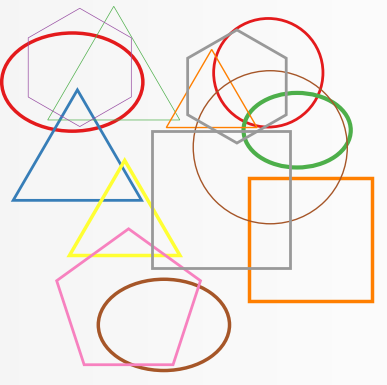[{"shape": "circle", "thickness": 2, "radius": 0.71, "center": [0.692, 0.811]}, {"shape": "oval", "thickness": 2.5, "radius": 0.91, "center": [0.187, 0.787]}, {"shape": "triangle", "thickness": 2, "radius": 0.96, "center": [0.2, 0.575]}, {"shape": "oval", "thickness": 3, "radius": 0.69, "center": [0.767, 0.662]}, {"shape": "triangle", "thickness": 0.5, "radius": 0.98, "center": [0.294, 0.787]}, {"shape": "hexagon", "thickness": 0.5, "radius": 0.77, "center": [0.206, 0.825]}, {"shape": "square", "thickness": 2.5, "radius": 0.8, "center": [0.801, 0.379]}, {"shape": "triangle", "thickness": 1, "radius": 0.68, "center": [0.546, 0.736]}, {"shape": "triangle", "thickness": 2.5, "radius": 0.82, "center": [0.322, 0.419]}, {"shape": "circle", "thickness": 1, "radius": 0.99, "center": [0.697, 0.618]}, {"shape": "oval", "thickness": 2.5, "radius": 0.85, "center": [0.423, 0.156]}, {"shape": "pentagon", "thickness": 2, "radius": 0.98, "center": [0.332, 0.211]}, {"shape": "square", "thickness": 2, "radius": 0.89, "center": [0.57, 0.483]}, {"shape": "hexagon", "thickness": 2, "radius": 0.73, "center": [0.611, 0.775]}]